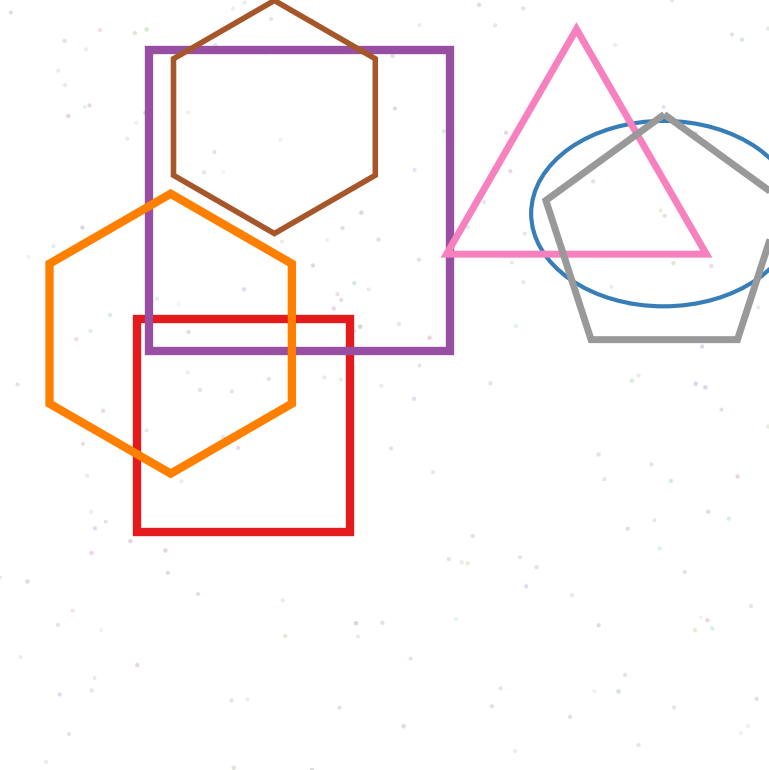[{"shape": "square", "thickness": 3, "radius": 0.69, "center": [0.316, 0.447]}, {"shape": "oval", "thickness": 1.5, "radius": 0.86, "center": [0.862, 0.723]}, {"shape": "square", "thickness": 3, "radius": 0.98, "center": [0.389, 0.74]}, {"shape": "hexagon", "thickness": 3, "radius": 0.91, "center": [0.222, 0.567]}, {"shape": "hexagon", "thickness": 2, "radius": 0.76, "center": [0.356, 0.848]}, {"shape": "triangle", "thickness": 2.5, "radius": 0.97, "center": [0.749, 0.767]}, {"shape": "pentagon", "thickness": 2.5, "radius": 0.81, "center": [0.863, 0.69]}]